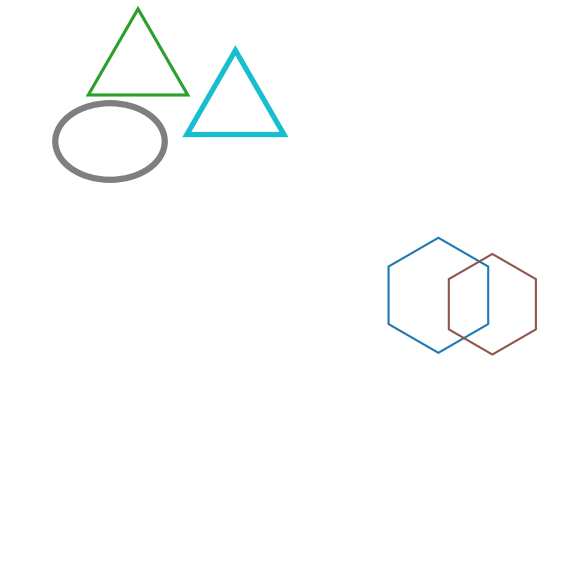[{"shape": "hexagon", "thickness": 1, "radius": 0.5, "center": [0.759, 0.488]}, {"shape": "triangle", "thickness": 1.5, "radius": 0.5, "center": [0.239, 0.884]}, {"shape": "hexagon", "thickness": 1, "radius": 0.44, "center": [0.853, 0.472]}, {"shape": "oval", "thickness": 3, "radius": 0.47, "center": [0.191, 0.754]}, {"shape": "triangle", "thickness": 2.5, "radius": 0.49, "center": [0.408, 0.815]}]